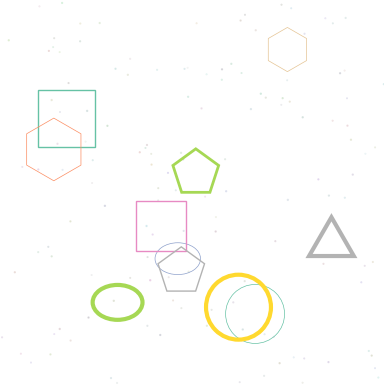[{"shape": "square", "thickness": 1, "radius": 0.37, "center": [0.172, 0.692]}, {"shape": "circle", "thickness": 0.5, "radius": 0.38, "center": [0.663, 0.185]}, {"shape": "hexagon", "thickness": 0.5, "radius": 0.41, "center": [0.14, 0.612]}, {"shape": "oval", "thickness": 0.5, "radius": 0.3, "center": [0.462, 0.328]}, {"shape": "square", "thickness": 1, "radius": 0.32, "center": [0.418, 0.412]}, {"shape": "pentagon", "thickness": 2, "radius": 0.31, "center": [0.509, 0.551]}, {"shape": "oval", "thickness": 3, "radius": 0.32, "center": [0.305, 0.215]}, {"shape": "circle", "thickness": 3, "radius": 0.42, "center": [0.619, 0.202]}, {"shape": "hexagon", "thickness": 0.5, "radius": 0.29, "center": [0.747, 0.871]}, {"shape": "triangle", "thickness": 3, "radius": 0.34, "center": [0.861, 0.369]}, {"shape": "pentagon", "thickness": 1, "radius": 0.32, "center": [0.471, 0.295]}]